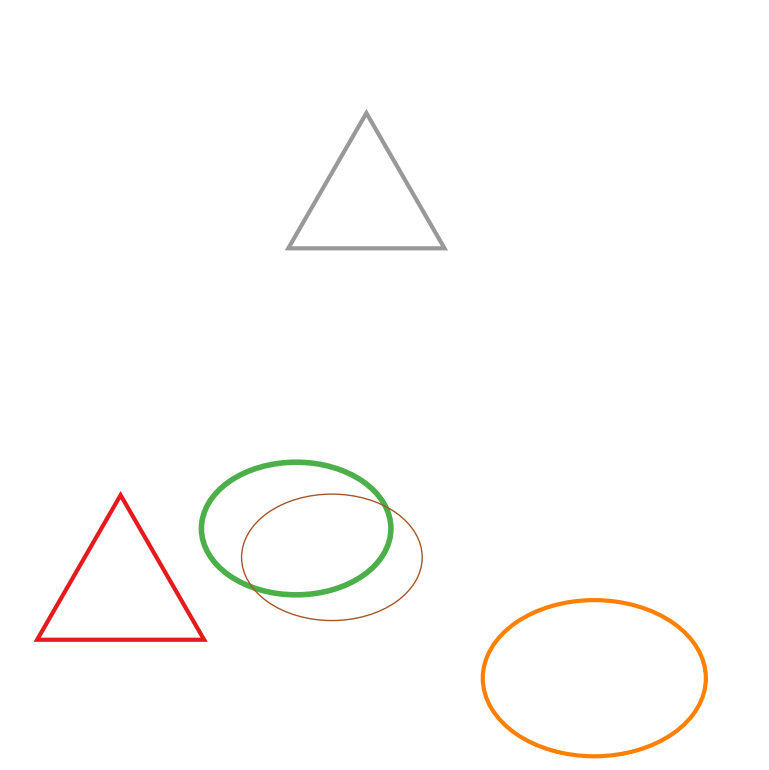[{"shape": "triangle", "thickness": 1.5, "radius": 0.63, "center": [0.157, 0.232]}, {"shape": "oval", "thickness": 2, "radius": 0.62, "center": [0.385, 0.314]}, {"shape": "oval", "thickness": 1.5, "radius": 0.72, "center": [0.772, 0.119]}, {"shape": "oval", "thickness": 0.5, "radius": 0.59, "center": [0.431, 0.276]}, {"shape": "triangle", "thickness": 1.5, "radius": 0.59, "center": [0.476, 0.736]}]